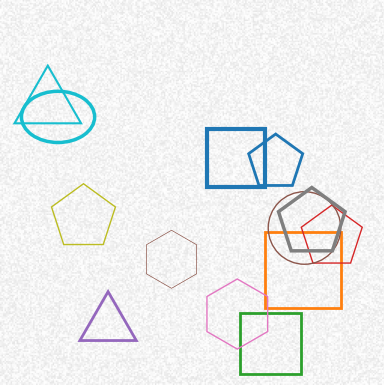[{"shape": "square", "thickness": 3, "radius": 0.37, "center": [0.613, 0.589]}, {"shape": "pentagon", "thickness": 2, "radius": 0.37, "center": [0.716, 0.578]}, {"shape": "square", "thickness": 2, "radius": 0.49, "center": [0.787, 0.298]}, {"shape": "square", "thickness": 2, "radius": 0.4, "center": [0.702, 0.108]}, {"shape": "pentagon", "thickness": 1, "radius": 0.42, "center": [0.862, 0.384]}, {"shape": "triangle", "thickness": 2, "radius": 0.42, "center": [0.281, 0.158]}, {"shape": "circle", "thickness": 1, "radius": 0.47, "center": [0.791, 0.408]}, {"shape": "hexagon", "thickness": 0.5, "radius": 0.38, "center": [0.446, 0.327]}, {"shape": "hexagon", "thickness": 1, "radius": 0.46, "center": [0.616, 0.184]}, {"shape": "pentagon", "thickness": 2.5, "radius": 0.45, "center": [0.81, 0.422]}, {"shape": "pentagon", "thickness": 1, "radius": 0.44, "center": [0.217, 0.435]}, {"shape": "oval", "thickness": 2.5, "radius": 0.48, "center": [0.151, 0.696]}, {"shape": "triangle", "thickness": 1.5, "radius": 0.5, "center": [0.124, 0.73]}]